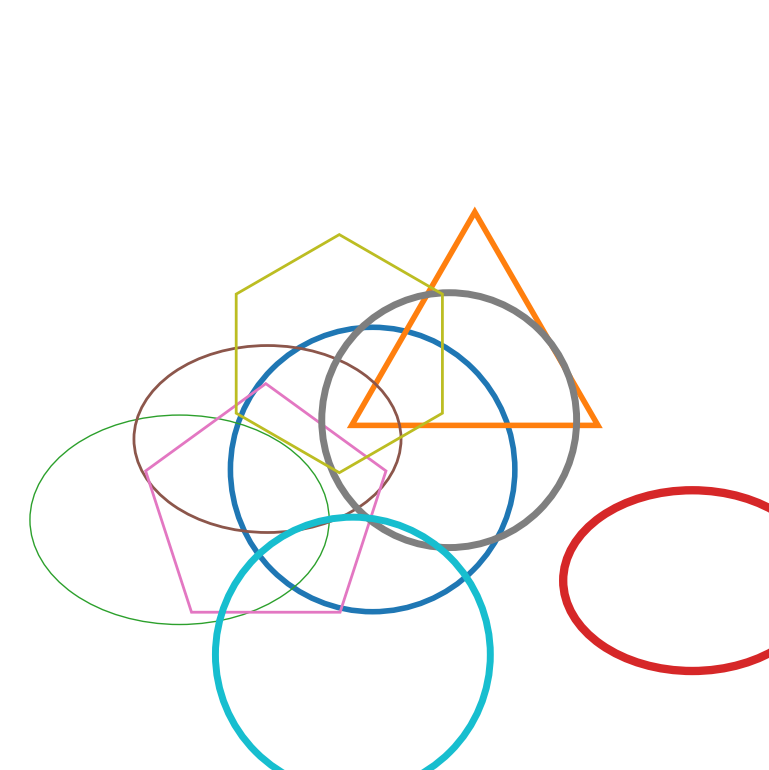[{"shape": "circle", "thickness": 2, "radius": 0.92, "center": [0.484, 0.39]}, {"shape": "triangle", "thickness": 2, "radius": 0.92, "center": [0.617, 0.54]}, {"shape": "oval", "thickness": 0.5, "radius": 0.97, "center": [0.233, 0.325]}, {"shape": "oval", "thickness": 3, "radius": 0.84, "center": [0.899, 0.246]}, {"shape": "oval", "thickness": 1, "radius": 0.87, "center": [0.347, 0.43]}, {"shape": "pentagon", "thickness": 1, "radius": 0.82, "center": [0.345, 0.338]}, {"shape": "circle", "thickness": 2.5, "radius": 0.83, "center": [0.583, 0.454]}, {"shape": "hexagon", "thickness": 1, "radius": 0.77, "center": [0.441, 0.541]}, {"shape": "circle", "thickness": 2.5, "radius": 0.89, "center": [0.458, 0.15]}]